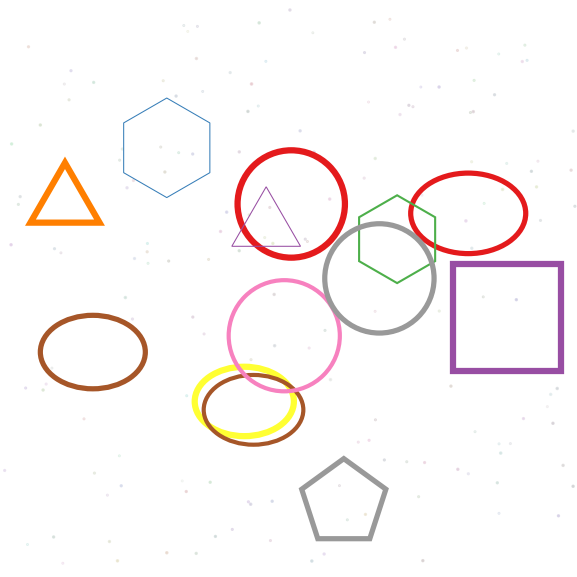[{"shape": "oval", "thickness": 2.5, "radius": 0.5, "center": [0.811, 0.63]}, {"shape": "circle", "thickness": 3, "radius": 0.46, "center": [0.504, 0.646]}, {"shape": "hexagon", "thickness": 0.5, "radius": 0.43, "center": [0.289, 0.743]}, {"shape": "hexagon", "thickness": 1, "radius": 0.38, "center": [0.688, 0.585]}, {"shape": "square", "thickness": 3, "radius": 0.47, "center": [0.878, 0.449]}, {"shape": "triangle", "thickness": 0.5, "radius": 0.34, "center": [0.461, 0.607]}, {"shape": "triangle", "thickness": 3, "radius": 0.35, "center": [0.113, 0.648]}, {"shape": "oval", "thickness": 3, "radius": 0.43, "center": [0.423, 0.304]}, {"shape": "oval", "thickness": 2, "radius": 0.43, "center": [0.439, 0.289]}, {"shape": "oval", "thickness": 2.5, "radius": 0.45, "center": [0.161, 0.39]}, {"shape": "circle", "thickness": 2, "radius": 0.48, "center": [0.492, 0.418]}, {"shape": "pentagon", "thickness": 2.5, "radius": 0.38, "center": [0.595, 0.128]}, {"shape": "circle", "thickness": 2.5, "radius": 0.47, "center": [0.657, 0.517]}]